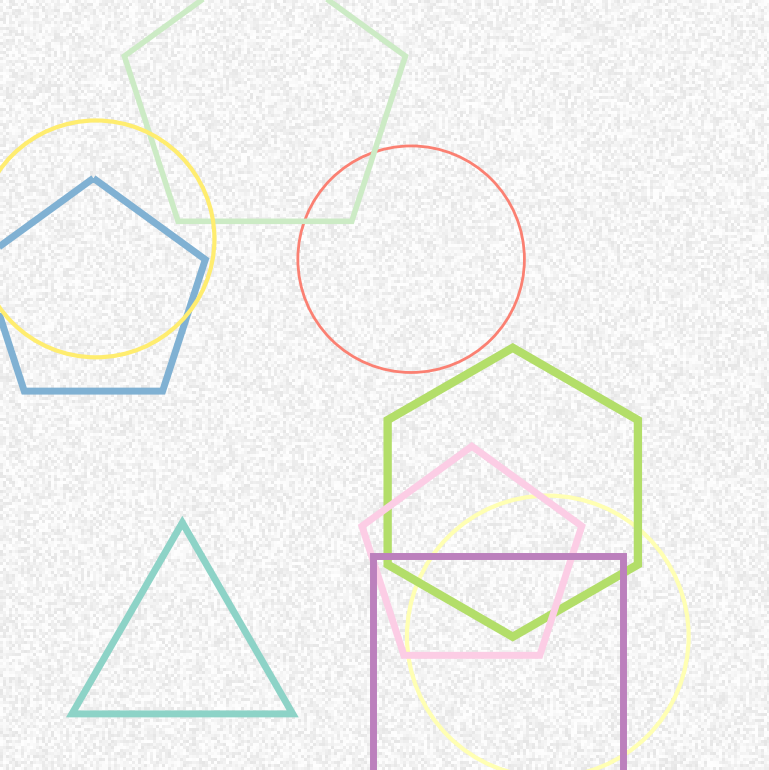[{"shape": "triangle", "thickness": 2.5, "radius": 0.83, "center": [0.237, 0.156]}, {"shape": "circle", "thickness": 1.5, "radius": 0.91, "center": [0.711, 0.173]}, {"shape": "circle", "thickness": 1, "radius": 0.74, "center": [0.534, 0.663]}, {"shape": "pentagon", "thickness": 2.5, "radius": 0.76, "center": [0.121, 0.616]}, {"shape": "hexagon", "thickness": 3, "radius": 0.94, "center": [0.666, 0.361]}, {"shape": "pentagon", "thickness": 2.5, "radius": 0.75, "center": [0.613, 0.27]}, {"shape": "square", "thickness": 2.5, "radius": 0.81, "center": [0.647, 0.115]}, {"shape": "pentagon", "thickness": 2, "radius": 0.96, "center": [0.344, 0.868]}, {"shape": "circle", "thickness": 1.5, "radius": 0.77, "center": [0.125, 0.69]}]